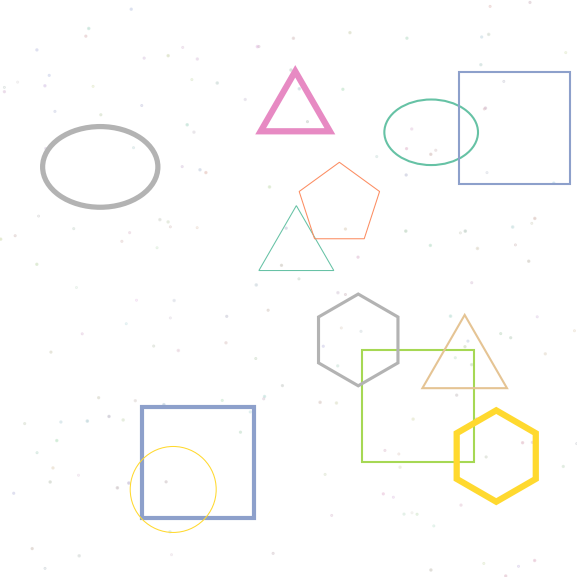[{"shape": "triangle", "thickness": 0.5, "radius": 0.37, "center": [0.513, 0.568]}, {"shape": "oval", "thickness": 1, "radius": 0.41, "center": [0.747, 0.77]}, {"shape": "pentagon", "thickness": 0.5, "radius": 0.37, "center": [0.588, 0.645]}, {"shape": "square", "thickness": 2, "radius": 0.48, "center": [0.343, 0.198]}, {"shape": "square", "thickness": 1, "radius": 0.48, "center": [0.891, 0.777]}, {"shape": "triangle", "thickness": 3, "radius": 0.35, "center": [0.511, 0.806]}, {"shape": "square", "thickness": 1, "radius": 0.48, "center": [0.724, 0.296]}, {"shape": "circle", "thickness": 0.5, "radius": 0.37, "center": [0.3, 0.152]}, {"shape": "hexagon", "thickness": 3, "radius": 0.4, "center": [0.859, 0.209]}, {"shape": "triangle", "thickness": 1, "radius": 0.42, "center": [0.805, 0.369]}, {"shape": "hexagon", "thickness": 1.5, "radius": 0.4, "center": [0.62, 0.411]}, {"shape": "oval", "thickness": 2.5, "radius": 0.5, "center": [0.174, 0.71]}]